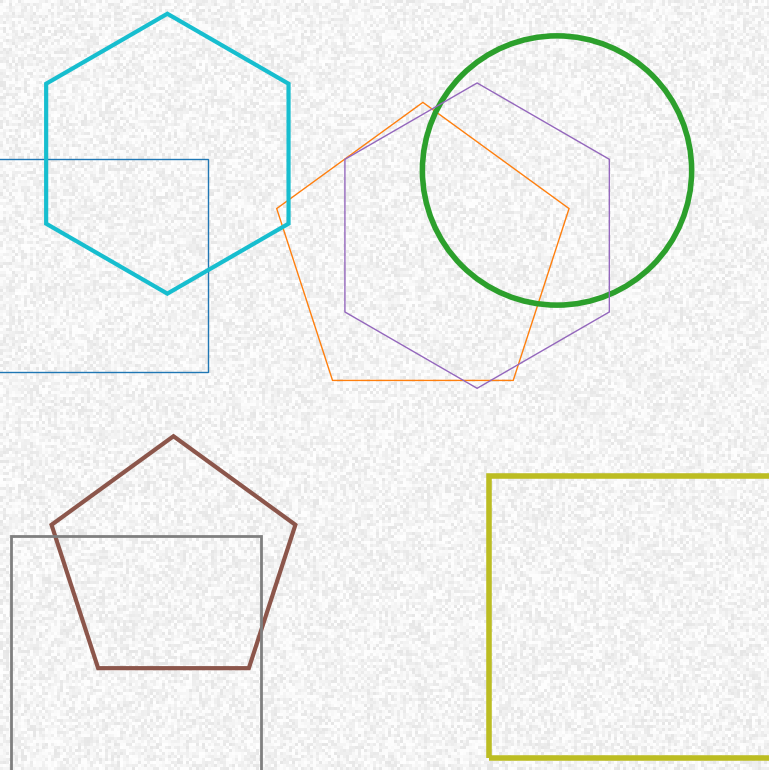[{"shape": "square", "thickness": 0.5, "radius": 0.69, "center": [0.131, 0.656]}, {"shape": "pentagon", "thickness": 0.5, "radius": 1.0, "center": [0.549, 0.667]}, {"shape": "circle", "thickness": 2, "radius": 0.87, "center": [0.723, 0.779]}, {"shape": "hexagon", "thickness": 0.5, "radius": 0.99, "center": [0.62, 0.694]}, {"shape": "pentagon", "thickness": 1.5, "radius": 0.83, "center": [0.225, 0.267]}, {"shape": "square", "thickness": 1, "radius": 0.81, "center": [0.176, 0.142]}, {"shape": "square", "thickness": 2, "radius": 0.92, "center": [0.818, 0.199]}, {"shape": "hexagon", "thickness": 1.5, "radius": 0.91, "center": [0.217, 0.8]}]